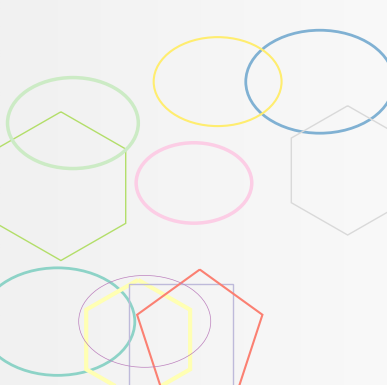[{"shape": "oval", "thickness": 2, "radius": 1.0, "center": [0.148, 0.165]}, {"shape": "hexagon", "thickness": 3, "radius": 0.77, "center": [0.357, 0.118]}, {"shape": "square", "thickness": 1, "radius": 0.67, "center": [0.468, 0.128]}, {"shape": "pentagon", "thickness": 1.5, "radius": 0.85, "center": [0.516, 0.13]}, {"shape": "oval", "thickness": 2, "radius": 0.96, "center": [0.825, 0.788]}, {"shape": "hexagon", "thickness": 1, "radius": 0.97, "center": [0.157, 0.516]}, {"shape": "oval", "thickness": 2.5, "radius": 0.75, "center": [0.501, 0.525]}, {"shape": "hexagon", "thickness": 1, "radius": 0.84, "center": [0.897, 0.557]}, {"shape": "oval", "thickness": 0.5, "radius": 0.85, "center": [0.373, 0.165]}, {"shape": "oval", "thickness": 2.5, "radius": 0.84, "center": [0.188, 0.68]}, {"shape": "oval", "thickness": 1.5, "radius": 0.83, "center": [0.562, 0.788]}]